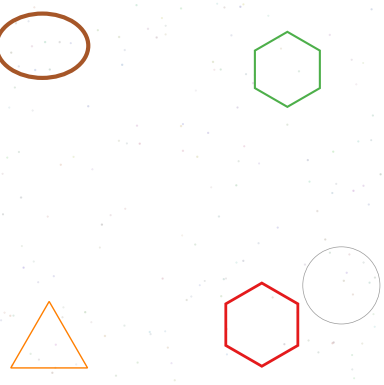[{"shape": "hexagon", "thickness": 2, "radius": 0.54, "center": [0.68, 0.157]}, {"shape": "hexagon", "thickness": 1.5, "radius": 0.49, "center": [0.746, 0.82]}, {"shape": "triangle", "thickness": 1, "radius": 0.58, "center": [0.128, 0.102]}, {"shape": "oval", "thickness": 3, "radius": 0.6, "center": [0.11, 0.881]}, {"shape": "circle", "thickness": 0.5, "radius": 0.5, "center": [0.887, 0.259]}]